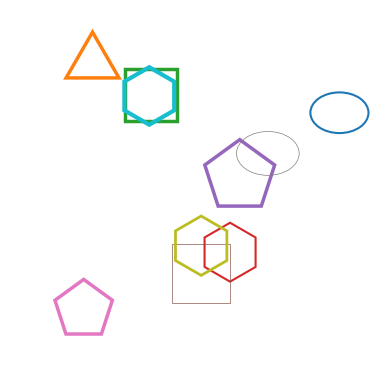[{"shape": "oval", "thickness": 1.5, "radius": 0.38, "center": [0.882, 0.707]}, {"shape": "triangle", "thickness": 2.5, "radius": 0.4, "center": [0.24, 0.837]}, {"shape": "square", "thickness": 2.5, "radius": 0.33, "center": [0.392, 0.753]}, {"shape": "hexagon", "thickness": 1.5, "radius": 0.38, "center": [0.598, 0.345]}, {"shape": "pentagon", "thickness": 2.5, "radius": 0.48, "center": [0.623, 0.542]}, {"shape": "square", "thickness": 0.5, "radius": 0.38, "center": [0.521, 0.289]}, {"shape": "pentagon", "thickness": 2.5, "radius": 0.39, "center": [0.217, 0.196]}, {"shape": "oval", "thickness": 0.5, "radius": 0.41, "center": [0.696, 0.602]}, {"shape": "hexagon", "thickness": 2, "radius": 0.39, "center": [0.523, 0.362]}, {"shape": "hexagon", "thickness": 3, "radius": 0.37, "center": [0.388, 0.751]}]